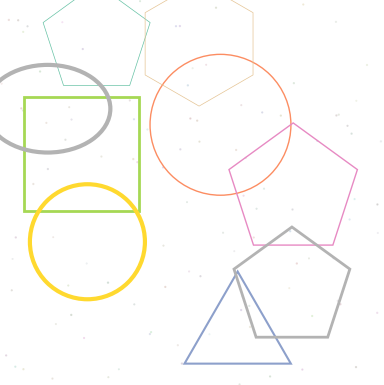[{"shape": "pentagon", "thickness": 0.5, "radius": 0.73, "center": [0.251, 0.896]}, {"shape": "circle", "thickness": 1, "radius": 0.91, "center": [0.573, 0.676]}, {"shape": "triangle", "thickness": 1.5, "radius": 0.8, "center": [0.617, 0.135]}, {"shape": "pentagon", "thickness": 1, "radius": 0.88, "center": [0.762, 0.505]}, {"shape": "square", "thickness": 2, "radius": 0.75, "center": [0.212, 0.6]}, {"shape": "circle", "thickness": 3, "radius": 0.75, "center": [0.227, 0.372]}, {"shape": "hexagon", "thickness": 0.5, "radius": 0.81, "center": [0.517, 0.886]}, {"shape": "pentagon", "thickness": 2, "radius": 0.79, "center": [0.758, 0.252]}, {"shape": "oval", "thickness": 3, "radius": 0.81, "center": [0.124, 0.718]}]